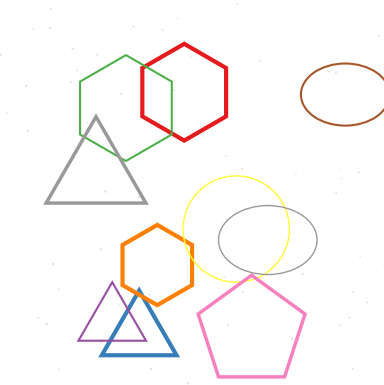[{"shape": "hexagon", "thickness": 3, "radius": 0.63, "center": [0.478, 0.76]}, {"shape": "triangle", "thickness": 3, "radius": 0.56, "center": [0.361, 0.133]}, {"shape": "hexagon", "thickness": 1.5, "radius": 0.69, "center": [0.327, 0.719]}, {"shape": "triangle", "thickness": 1.5, "radius": 0.51, "center": [0.292, 0.166]}, {"shape": "hexagon", "thickness": 3, "radius": 0.52, "center": [0.409, 0.312]}, {"shape": "circle", "thickness": 1, "radius": 0.69, "center": [0.614, 0.405]}, {"shape": "oval", "thickness": 1.5, "radius": 0.58, "center": [0.897, 0.754]}, {"shape": "pentagon", "thickness": 2.5, "radius": 0.73, "center": [0.653, 0.139]}, {"shape": "triangle", "thickness": 2.5, "radius": 0.75, "center": [0.249, 0.547]}, {"shape": "oval", "thickness": 1, "radius": 0.64, "center": [0.696, 0.376]}]